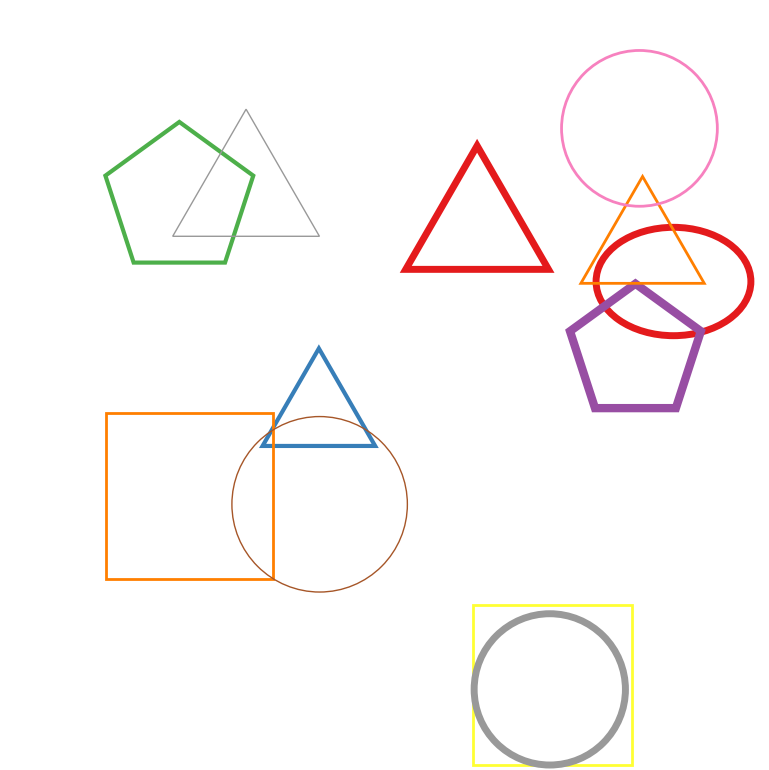[{"shape": "triangle", "thickness": 2.5, "radius": 0.54, "center": [0.62, 0.704]}, {"shape": "oval", "thickness": 2.5, "radius": 0.5, "center": [0.875, 0.634]}, {"shape": "triangle", "thickness": 1.5, "radius": 0.42, "center": [0.414, 0.463]}, {"shape": "pentagon", "thickness": 1.5, "radius": 0.5, "center": [0.233, 0.741]}, {"shape": "pentagon", "thickness": 3, "radius": 0.45, "center": [0.825, 0.542]}, {"shape": "triangle", "thickness": 1, "radius": 0.46, "center": [0.834, 0.678]}, {"shape": "square", "thickness": 1, "radius": 0.54, "center": [0.246, 0.356]}, {"shape": "square", "thickness": 1, "radius": 0.52, "center": [0.718, 0.11]}, {"shape": "circle", "thickness": 0.5, "radius": 0.57, "center": [0.415, 0.345]}, {"shape": "circle", "thickness": 1, "radius": 0.51, "center": [0.83, 0.833]}, {"shape": "triangle", "thickness": 0.5, "radius": 0.55, "center": [0.32, 0.748]}, {"shape": "circle", "thickness": 2.5, "radius": 0.49, "center": [0.714, 0.105]}]